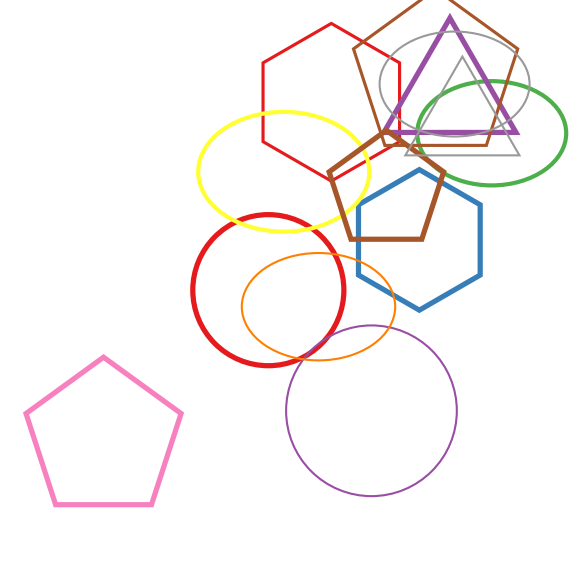[{"shape": "hexagon", "thickness": 1.5, "radius": 0.68, "center": [0.574, 0.822]}, {"shape": "circle", "thickness": 2.5, "radius": 0.65, "center": [0.465, 0.497]}, {"shape": "hexagon", "thickness": 2.5, "radius": 0.61, "center": [0.726, 0.584]}, {"shape": "oval", "thickness": 2, "radius": 0.64, "center": [0.851, 0.768]}, {"shape": "circle", "thickness": 1, "radius": 0.74, "center": [0.643, 0.288]}, {"shape": "triangle", "thickness": 2.5, "radius": 0.66, "center": [0.779, 0.836]}, {"shape": "oval", "thickness": 1, "radius": 0.66, "center": [0.552, 0.468]}, {"shape": "oval", "thickness": 2, "radius": 0.74, "center": [0.491, 0.702]}, {"shape": "pentagon", "thickness": 1.5, "radius": 0.75, "center": [0.754, 0.868]}, {"shape": "pentagon", "thickness": 2.5, "radius": 0.52, "center": [0.669, 0.669]}, {"shape": "pentagon", "thickness": 2.5, "radius": 0.71, "center": [0.179, 0.239]}, {"shape": "oval", "thickness": 1, "radius": 0.65, "center": [0.787, 0.854]}, {"shape": "triangle", "thickness": 1, "radius": 0.57, "center": [0.801, 0.787]}]